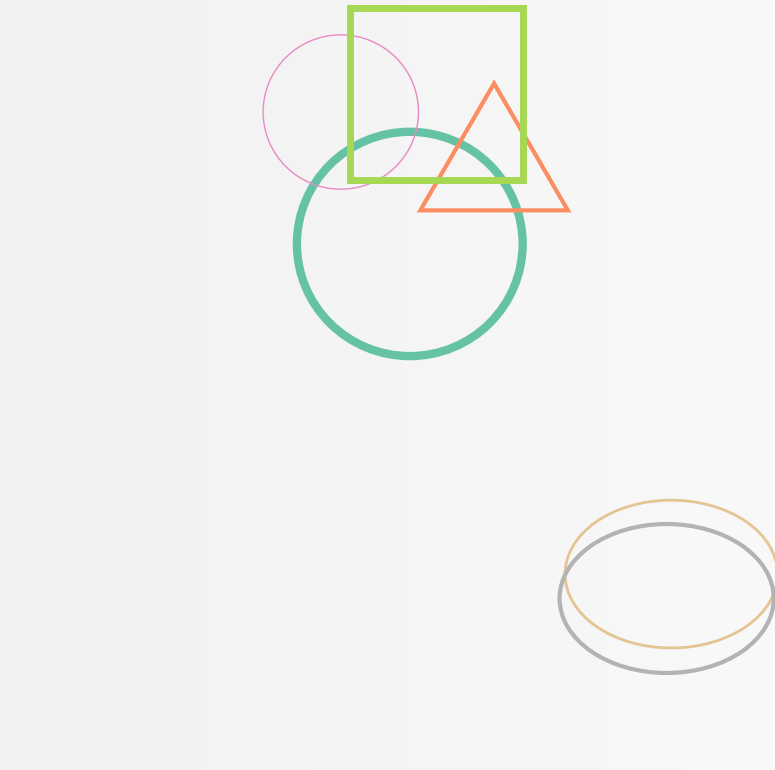[{"shape": "circle", "thickness": 3, "radius": 0.73, "center": [0.529, 0.683]}, {"shape": "triangle", "thickness": 1.5, "radius": 0.55, "center": [0.638, 0.782]}, {"shape": "circle", "thickness": 0.5, "radius": 0.5, "center": [0.44, 0.855]}, {"shape": "square", "thickness": 2.5, "radius": 0.56, "center": [0.563, 0.878]}, {"shape": "oval", "thickness": 1, "radius": 0.69, "center": [0.866, 0.254]}, {"shape": "oval", "thickness": 1.5, "radius": 0.69, "center": [0.86, 0.223]}]